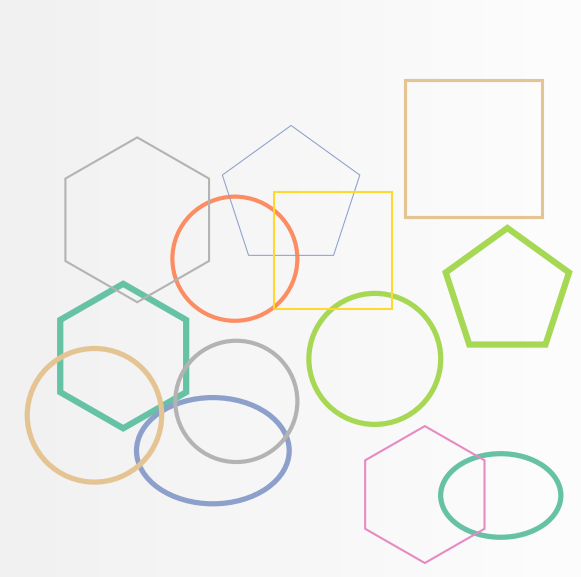[{"shape": "oval", "thickness": 2.5, "radius": 0.52, "center": [0.862, 0.141]}, {"shape": "hexagon", "thickness": 3, "radius": 0.63, "center": [0.212, 0.383]}, {"shape": "circle", "thickness": 2, "radius": 0.54, "center": [0.404, 0.551]}, {"shape": "pentagon", "thickness": 0.5, "radius": 0.62, "center": [0.501, 0.658]}, {"shape": "oval", "thickness": 2.5, "radius": 0.66, "center": [0.366, 0.219]}, {"shape": "hexagon", "thickness": 1, "radius": 0.59, "center": [0.731, 0.143]}, {"shape": "circle", "thickness": 2.5, "radius": 0.57, "center": [0.645, 0.378]}, {"shape": "pentagon", "thickness": 3, "radius": 0.56, "center": [0.873, 0.493]}, {"shape": "square", "thickness": 1, "radius": 0.51, "center": [0.573, 0.565]}, {"shape": "square", "thickness": 1.5, "radius": 0.59, "center": [0.814, 0.742]}, {"shape": "circle", "thickness": 2.5, "radius": 0.58, "center": [0.163, 0.28]}, {"shape": "hexagon", "thickness": 1, "radius": 0.71, "center": [0.236, 0.619]}, {"shape": "circle", "thickness": 2, "radius": 0.53, "center": [0.407, 0.304]}]